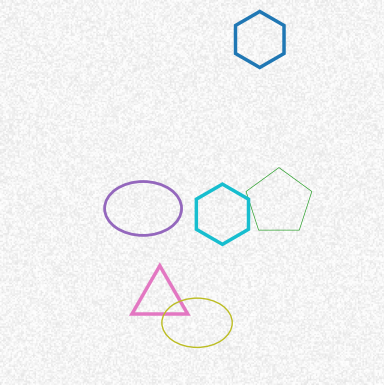[{"shape": "hexagon", "thickness": 2.5, "radius": 0.36, "center": [0.675, 0.897]}, {"shape": "pentagon", "thickness": 0.5, "radius": 0.45, "center": [0.725, 0.475]}, {"shape": "oval", "thickness": 2, "radius": 0.5, "center": [0.372, 0.459]}, {"shape": "triangle", "thickness": 2.5, "radius": 0.42, "center": [0.415, 0.226]}, {"shape": "oval", "thickness": 1, "radius": 0.46, "center": [0.512, 0.162]}, {"shape": "hexagon", "thickness": 2.5, "radius": 0.39, "center": [0.578, 0.444]}]